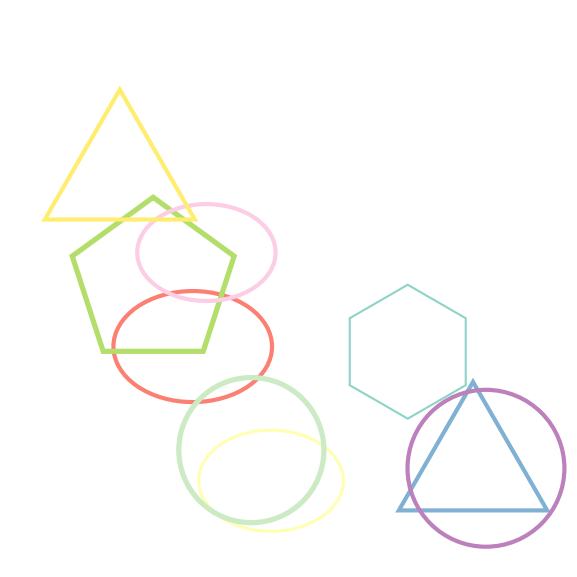[{"shape": "hexagon", "thickness": 1, "radius": 0.58, "center": [0.706, 0.39]}, {"shape": "oval", "thickness": 1.5, "radius": 0.63, "center": [0.469, 0.167]}, {"shape": "oval", "thickness": 2, "radius": 0.69, "center": [0.334, 0.399]}, {"shape": "triangle", "thickness": 2, "radius": 0.74, "center": [0.819, 0.189]}, {"shape": "pentagon", "thickness": 2.5, "radius": 0.74, "center": [0.265, 0.51]}, {"shape": "oval", "thickness": 2, "radius": 0.6, "center": [0.357, 0.562]}, {"shape": "circle", "thickness": 2, "radius": 0.68, "center": [0.841, 0.188]}, {"shape": "circle", "thickness": 2.5, "radius": 0.63, "center": [0.435, 0.22]}, {"shape": "triangle", "thickness": 2, "radius": 0.75, "center": [0.207, 0.694]}]